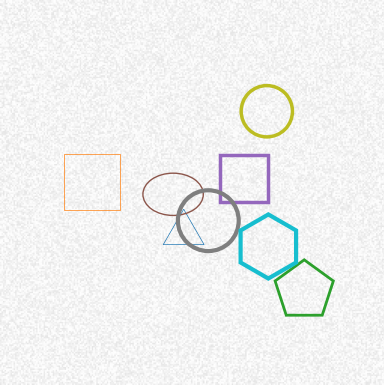[{"shape": "triangle", "thickness": 0.5, "radius": 0.31, "center": [0.477, 0.395]}, {"shape": "square", "thickness": 0.5, "radius": 0.37, "center": [0.239, 0.527]}, {"shape": "pentagon", "thickness": 2, "radius": 0.4, "center": [0.79, 0.246]}, {"shape": "square", "thickness": 2.5, "radius": 0.31, "center": [0.634, 0.536]}, {"shape": "oval", "thickness": 1, "radius": 0.39, "center": [0.45, 0.495]}, {"shape": "circle", "thickness": 3, "radius": 0.39, "center": [0.541, 0.427]}, {"shape": "circle", "thickness": 2.5, "radius": 0.33, "center": [0.693, 0.711]}, {"shape": "hexagon", "thickness": 3, "radius": 0.42, "center": [0.697, 0.36]}]